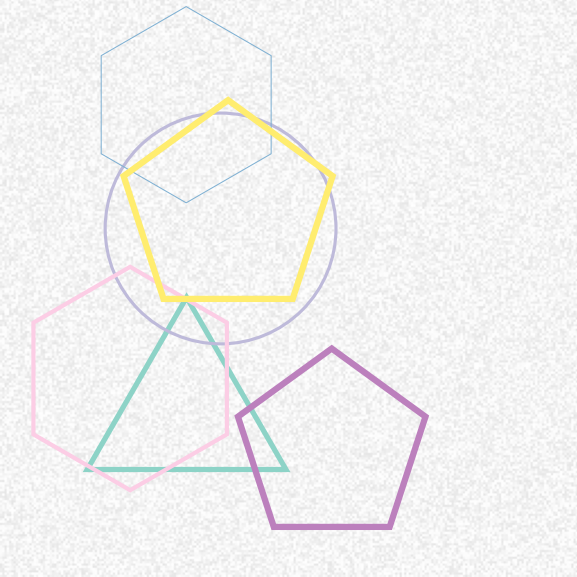[{"shape": "triangle", "thickness": 2.5, "radius": 0.99, "center": [0.323, 0.285]}, {"shape": "circle", "thickness": 1.5, "radius": 1.0, "center": [0.382, 0.604]}, {"shape": "hexagon", "thickness": 0.5, "radius": 0.85, "center": [0.322, 0.818]}, {"shape": "hexagon", "thickness": 2, "radius": 0.97, "center": [0.225, 0.344]}, {"shape": "pentagon", "thickness": 3, "radius": 0.85, "center": [0.574, 0.225]}, {"shape": "pentagon", "thickness": 3, "radius": 0.95, "center": [0.395, 0.635]}]